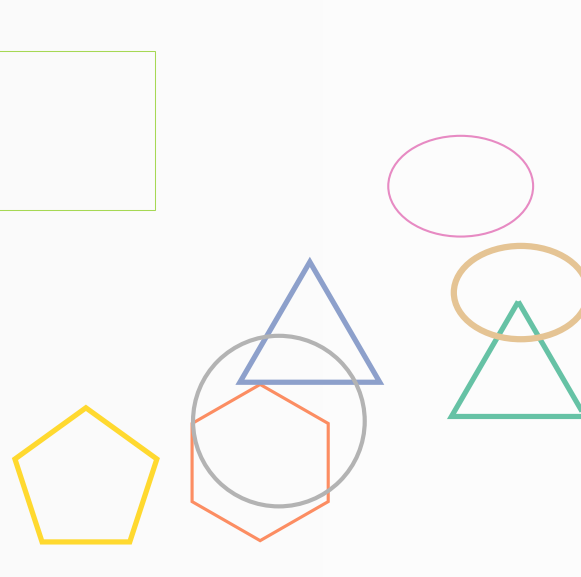[{"shape": "triangle", "thickness": 2.5, "radius": 0.66, "center": [0.892, 0.344]}, {"shape": "hexagon", "thickness": 1.5, "radius": 0.68, "center": [0.448, 0.198]}, {"shape": "triangle", "thickness": 2.5, "radius": 0.69, "center": [0.533, 0.407]}, {"shape": "oval", "thickness": 1, "radius": 0.62, "center": [0.793, 0.677]}, {"shape": "square", "thickness": 0.5, "radius": 0.69, "center": [0.129, 0.773]}, {"shape": "pentagon", "thickness": 2.5, "radius": 0.64, "center": [0.148, 0.165]}, {"shape": "oval", "thickness": 3, "radius": 0.58, "center": [0.896, 0.493]}, {"shape": "circle", "thickness": 2, "radius": 0.74, "center": [0.48, 0.27]}]